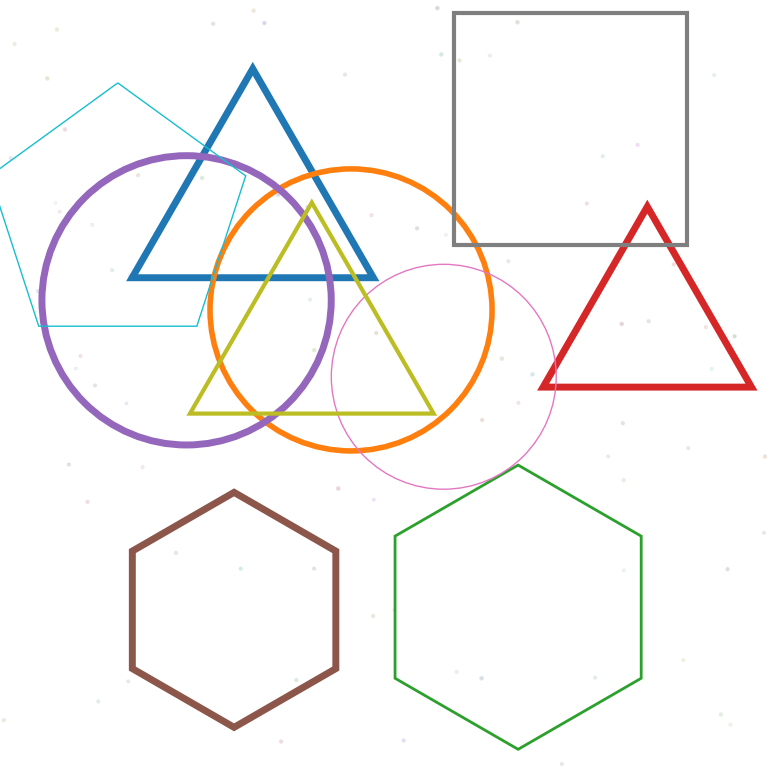[{"shape": "triangle", "thickness": 2.5, "radius": 0.9, "center": [0.328, 0.73]}, {"shape": "circle", "thickness": 2, "radius": 0.92, "center": [0.456, 0.598]}, {"shape": "hexagon", "thickness": 1, "radius": 0.92, "center": [0.673, 0.211]}, {"shape": "triangle", "thickness": 2.5, "radius": 0.78, "center": [0.841, 0.575]}, {"shape": "circle", "thickness": 2.5, "radius": 0.94, "center": [0.242, 0.61]}, {"shape": "hexagon", "thickness": 2.5, "radius": 0.76, "center": [0.304, 0.208]}, {"shape": "circle", "thickness": 0.5, "radius": 0.73, "center": [0.576, 0.511]}, {"shape": "square", "thickness": 1.5, "radius": 0.76, "center": [0.741, 0.832]}, {"shape": "triangle", "thickness": 1.5, "radius": 0.91, "center": [0.405, 0.554]}, {"shape": "pentagon", "thickness": 0.5, "radius": 0.87, "center": [0.153, 0.718]}]